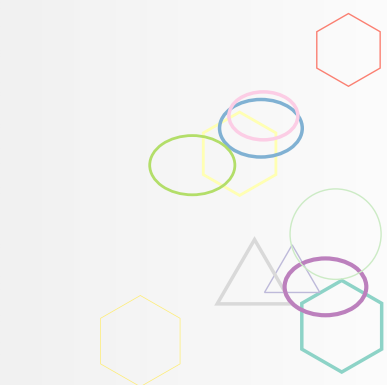[{"shape": "hexagon", "thickness": 2.5, "radius": 0.59, "center": [0.882, 0.153]}, {"shape": "hexagon", "thickness": 2, "radius": 0.54, "center": [0.618, 0.601]}, {"shape": "triangle", "thickness": 1, "radius": 0.41, "center": [0.754, 0.282]}, {"shape": "hexagon", "thickness": 1, "radius": 0.47, "center": [0.899, 0.87]}, {"shape": "oval", "thickness": 2.5, "radius": 0.53, "center": [0.673, 0.667]}, {"shape": "oval", "thickness": 2, "radius": 0.55, "center": [0.496, 0.571]}, {"shape": "oval", "thickness": 2.5, "radius": 0.44, "center": [0.68, 0.699]}, {"shape": "triangle", "thickness": 2.5, "radius": 0.56, "center": [0.657, 0.266]}, {"shape": "oval", "thickness": 3, "radius": 0.53, "center": [0.84, 0.255]}, {"shape": "circle", "thickness": 1, "radius": 0.59, "center": [0.866, 0.392]}, {"shape": "hexagon", "thickness": 0.5, "radius": 0.59, "center": [0.362, 0.114]}]